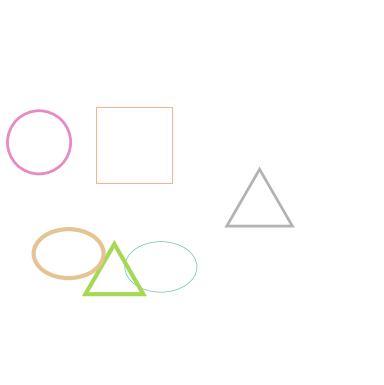[{"shape": "oval", "thickness": 0.5, "radius": 0.47, "center": [0.418, 0.307]}, {"shape": "square", "thickness": 0.5, "radius": 0.5, "center": [0.348, 0.623]}, {"shape": "circle", "thickness": 2, "radius": 0.41, "center": [0.101, 0.63]}, {"shape": "triangle", "thickness": 3, "radius": 0.43, "center": [0.297, 0.279]}, {"shape": "oval", "thickness": 3, "radius": 0.45, "center": [0.178, 0.341]}, {"shape": "triangle", "thickness": 2, "radius": 0.49, "center": [0.674, 0.462]}]